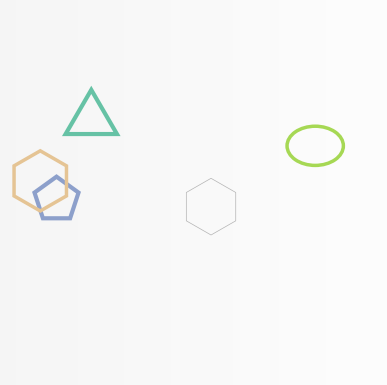[{"shape": "triangle", "thickness": 3, "radius": 0.38, "center": [0.236, 0.69]}, {"shape": "pentagon", "thickness": 3, "radius": 0.3, "center": [0.146, 0.481]}, {"shape": "oval", "thickness": 2.5, "radius": 0.36, "center": [0.813, 0.621]}, {"shape": "hexagon", "thickness": 2.5, "radius": 0.39, "center": [0.104, 0.53]}, {"shape": "hexagon", "thickness": 0.5, "radius": 0.37, "center": [0.545, 0.463]}]